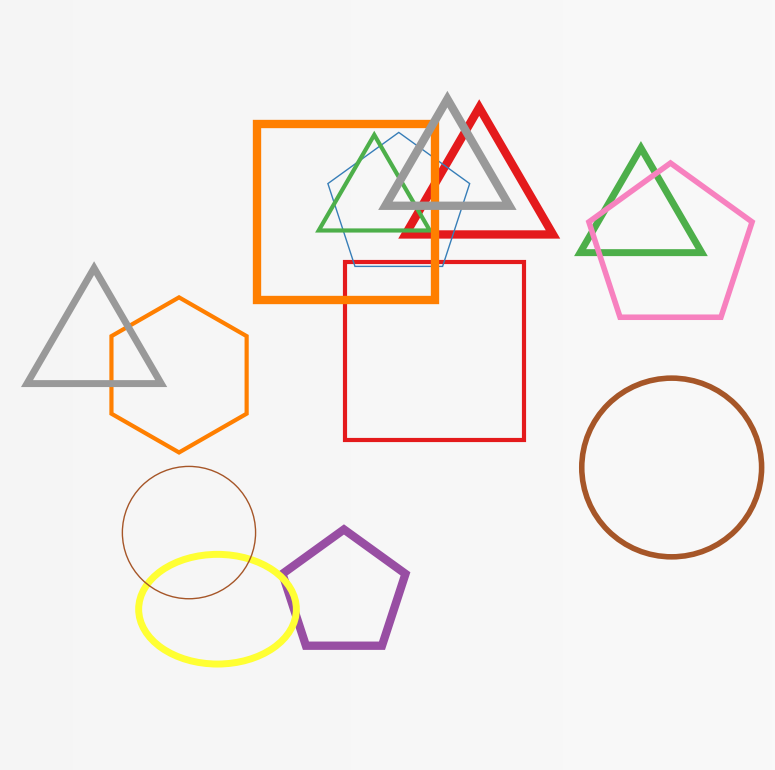[{"shape": "square", "thickness": 1.5, "radius": 0.58, "center": [0.56, 0.544]}, {"shape": "triangle", "thickness": 3, "radius": 0.55, "center": [0.618, 0.75]}, {"shape": "pentagon", "thickness": 0.5, "radius": 0.48, "center": [0.515, 0.732]}, {"shape": "triangle", "thickness": 2.5, "radius": 0.45, "center": [0.827, 0.717]}, {"shape": "triangle", "thickness": 1.5, "radius": 0.41, "center": [0.483, 0.742]}, {"shape": "pentagon", "thickness": 3, "radius": 0.42, "center": [0.444, 0.229]}, {"shape": "hexagon", "thickness": 1.5, "radius": 0.5, "center": [0.231, 0.513]}, {"shape": "square", "thickness": 3, "radius": 0.57, "center": [0.446, 0.724]}, {"shape": "oval", "thickness": 2.5, "radius": 0.51, "center": [0.281, 0.209]}, {"shape": "circle", "thickness": 0.5, "radius": 0.43, "center": [0.244, 0.308]}, {"shape": "circle", "thickness": 2, "radius": 0.58, "center": [0.867, 0.393]}, {"shape": "pentagon", "thickness": 2, "radius": 0.55, "center": [0.865, 0.678]}, {"shape": "triangle", "thickness": 3, "radius": 0.46, "center": [0.577, 0.779]}, {"shape": "triangle", "thickness": 2.5, "radius": 0.5, "center": [0.121, 0.552]}]